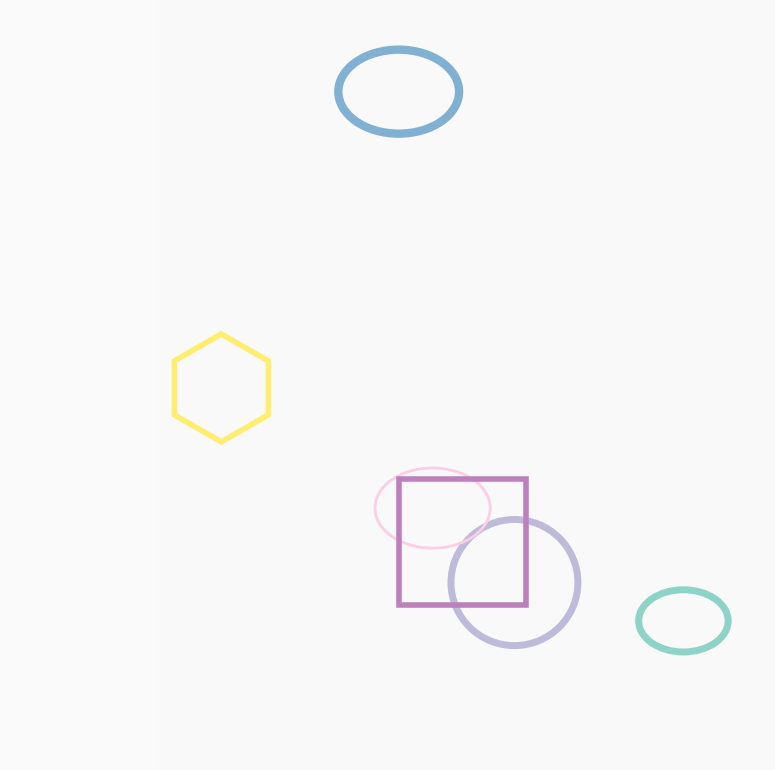[{"shape": "oval", "thickness": 2.5, "radius": 0.29, "center": [0.882, 0.194]}, {"shape": "circle", "thickness": 2.5, "radius": 0.41, "center": [0.664, 0.243]}, {"shape": "oval", "thickness": 3, "radius": 0.39, "center": [0.514, 0.881]}, {"shape": "oval", "thickness": 1, "radius": 0.37, "center": [0.558, 0.34]}, {"shape": "square", "thickness": 2, "radius": 0.41, "center": [0.597, 0.296]}, {"shape": "hexagon", "thickness": 2, "radius": 0.35, "center": [0.286, 0.496]}]